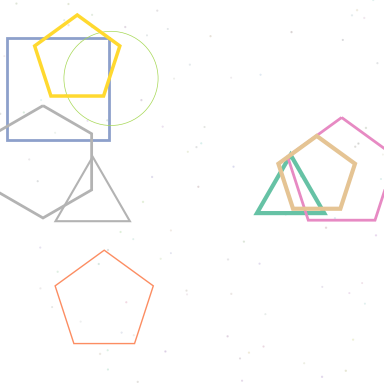[{"shape": "triangle", "thickness": 3, "radius": 0.5, "center": [0.755, 0.497]}, {"shape": "pentagon", "thickness": 1, "radius": 0.67, "center": [0.271, 0.216]}, {"shape": "square", "thickness": 2, "radius": 0.66, "center": [0.15, 0.769]}, {"shape": "pentagon", "thickness": 2, "radius": 0.74, "center": [0.887, 0.547]}, {"shape": "circle", "thickness": 0.5, "radius": 0.61, "center": [0.288, 0.796]}, {"shape": "pentagon", "thickness": 2.5, "radius": 0.58, "center": [0.201, 0.845]}, {"shape": "pentagon", "thickness": 3, "radius": 0.52, "center": [0.823, 0.542]}, {"shape": "triangle", "thickness": 1.5, "radius": 0.56, "center": [0.241, 0.481]}, {"shape": "hexagon", "thickness": 2, "radius": 0.73, "center": [0.112, 0.58]}]